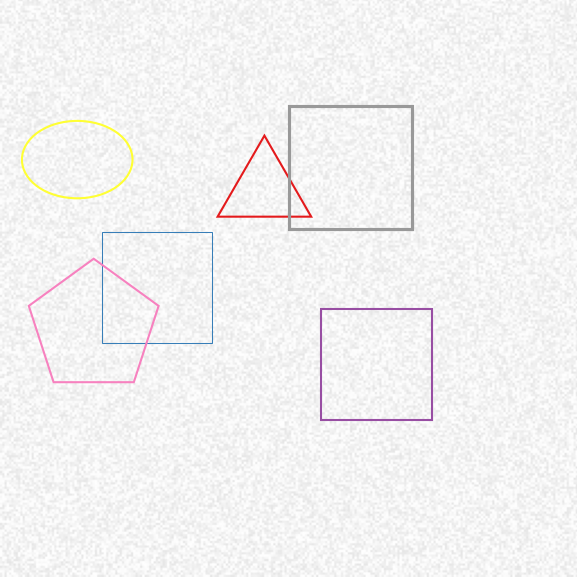[{"shape": "triangle", "thickness": 1, "radius": 0.47, "center": [0.458, 0.671]}, {"shape": "square", "thickness": 0.5, "radius": 0.48, "center": [0.272, 0.501]}, {"shape": "square", "thickness": 1, "radius": 0.48, "center": [0.652, 0.368]}, {"shape": "oval", "thickness": 1, "radius": 0.48, "center": [0.134, 0.723]}, {"shape": "pentagon", "thickness": 1, "radius": 0.59, "center": [0.162, 0.433]}, {"shape": "square", "thickness": 1.5, "radius": 0.53, "center": [0.607, 0.709]}]